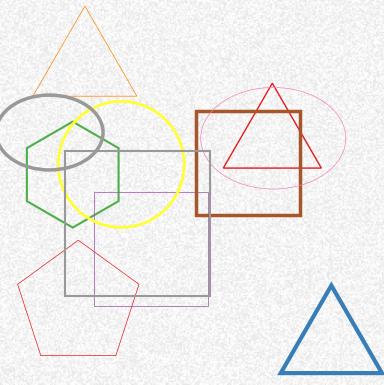[{"shape": "triangle", "thickness": 1, "radius": 0.73, "center": [0.707, 0.637]}, {"shape": "pentagon", "thickness": 0.5, "radius": 0.83, "center": [0.203, 0.21]}, {"shape": "triangle", "thickness": 3, "radius": 0.76, "center": [0.861, 0.107]}, {"shape": "hexagon", "thickness": 1.5, "radius": 0.69, "center": [0.189, 0.546]}, {"shape": "square", "thickness": 0.5, "radius": 0.74, "center": [0.391, 0.354]}, {"shape": "triangle", "thickness": 0.5, "radius": 0.78, "center": [0.221, 0.828]}, {"shape": "circle", "thickness": 2, "radius": 0.82, "center": [0.315, 0.573]}, {"shape": "square", "thickness": 2.5, "radius": 0.68, "center": [0.644, 0.576]}, {"shape": "oval", "thickness": 0.5, "radius": 0.94, "center": [0.71, 0.641]}, {"shape": "oval", "thickness": 2.5, "radius": 0.69, "center": [0.129, 0.656]}, {"shape": "square", "thickness": 1.5, "radius": 0.94, "center": [0.356, 0.421]}]